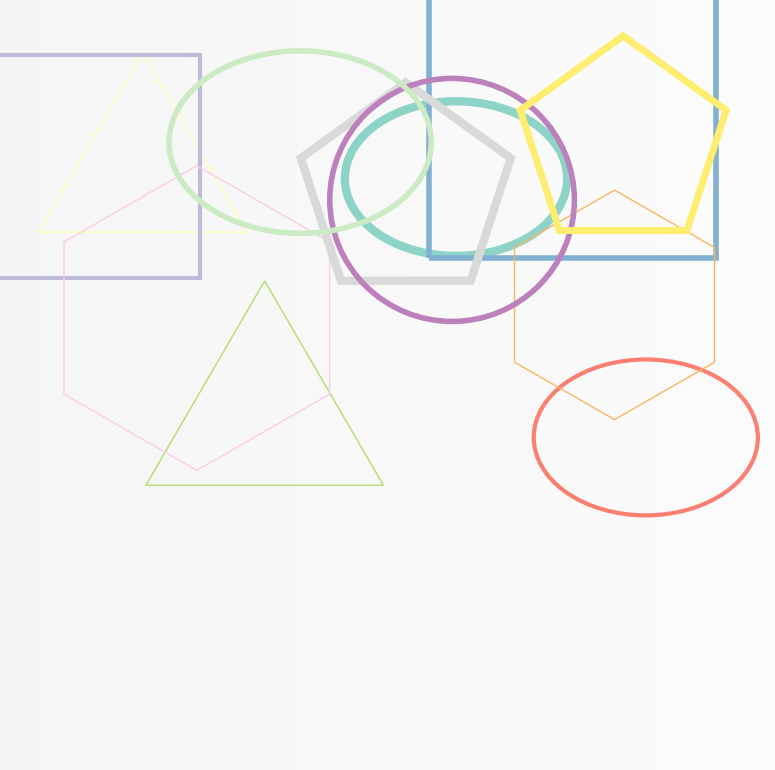[{"shape": "oval", "thickness": 3, "radius": 0.72, "center": [0.588, 0.768]}, {"shape": "triangle", "thickness": 0.5, "radius": 0.78, "center": [0.184, 0.776]}, {"shape": "square", "thickness": 1.5, "radius": 0.73, "center": [0.113, 0.784]}, {"shape": "oval", "thickness": 1.5, "radius": 0.72, "center": [0.833, 0.432]}, {"shape": "square", "thickness": 2, "radius": 0.92, "center": [0.739, 0.849]}, {"shape": "hexagon", "thickness": 0.5, "radius": 0.74, "center": [0.793, 0.604]}, {"shape": "triangle", "thickness": 0.5, "radius": 0.88, "center": [0.341, 0.458]}, {"shape": "hexagon", "thickness": 0.5, "radius": 0.99, "center": [0.254, 0.587]}, {"shape": "pentagon", "thickness": 3, "radius": 0.71, "center": [0.524, 0.751]}, {"shape": "circle", "thickness": 2, "radius": 0.79, "center": [0.583, 0.74]}, {"shape": "oval", "thickness": 2, "radius": 0.85, "center": [0.387, 0.815]}, {"shape": "pentagon", "thickness": 2.5, "radius": 0.7, "center": [0.804, 0.814]}]